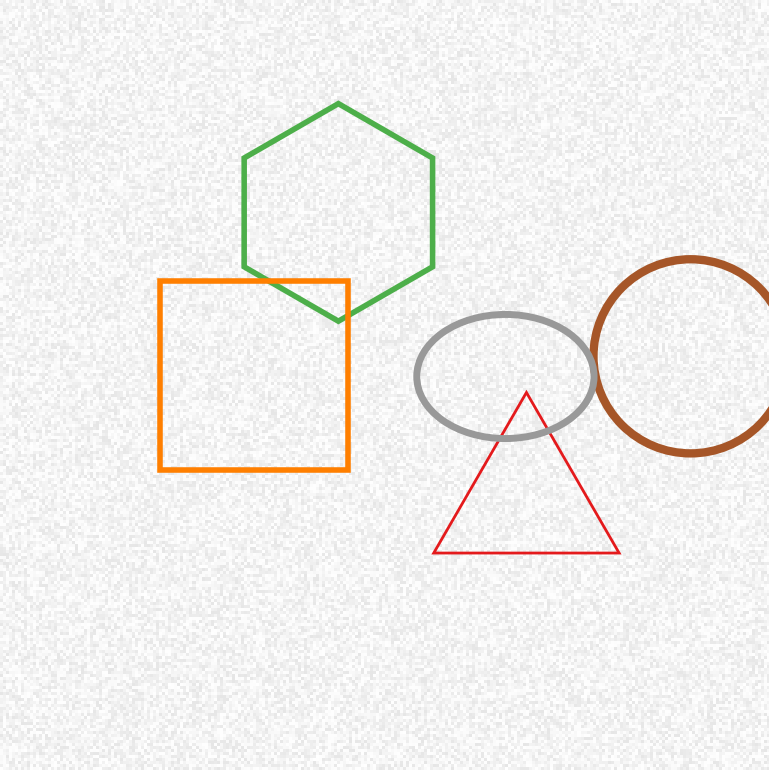[{"shape": "triangle", "thickness": 1, "radius": 0.7, "center": [0.684, 0.351]}, {"shape": "hexagon", "thickness": 2, "radius": 0.71, "center": [0.439, 0.724]}, {"shape": "square", "thickness": 2, "radius": 0.61, "center": [0.33, 0.513]}, {"shape": "circle", "thickness": 3, "radius": 0.63, "center": [0.897, 0.537]}, {"shape": "oval", "thickness": 2.5, "radius": 0.58, "center": [0.656, 0.511]}]